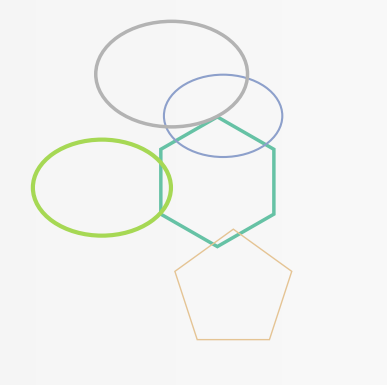[{"shape": "hexagon", "thickness": 2.5, "radius": 0.84, "center": [0.561, 0.528]}, {"shape": "oval", "thickness": 1.5, "radius": 0.76, "center": [0.576, 0.699]}, {"shape": "oval", "thickness": 3, "radius": 0.89, "center": [0.263, 0.513]}, {"shape": "pentagon", "thickness": 1, "radius": 0.79, "center": [0.602, 0.246]}, {"shape": "oval", "thickness": 2.5, "radius": 0.98, "center": [0.443, 0.808]}]